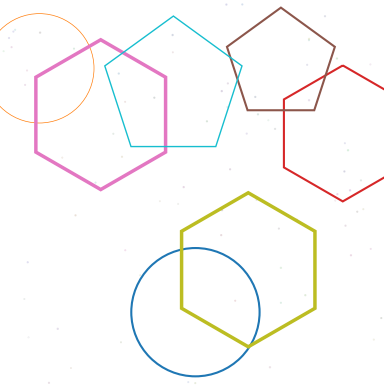[{"shape": "circle", "thickness": 1.5, "radius": 0.83, "center": [0.508, 0.189]}, {"shape": "circle", "thickness": 0.5, "radius": 0.71, "center": [0.102, 0.823]}, {"shape": "hexagon", "thickness": 1.5, "radius": 0.88, "center": [0.89, 0.653]}, {"shape": "pentagon", "thickness": 1.5, "radius": 0.74, "center": [0.73, 0.833]}, {"shape": "hexagon", "thickness": 2.5, "radius": 0.97, "center": [0.262, 0.702]}, {"shape": "hexagon", "thickness": 2.5, "radius": 1.0, "center": [0.645, 0.299]}, {"shape": "pentagon", "thickness": 1, "radius": 0.94, "center": [0.45, 0.771]}]